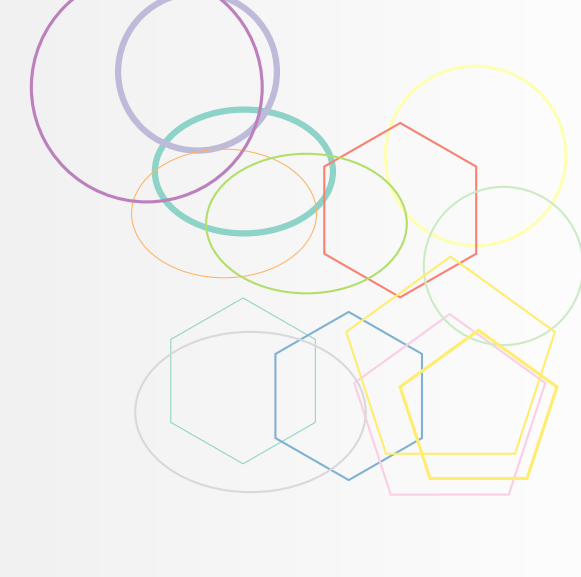[{"shape": "hexagon", "thickness": 0.5, "radius": 0.72, "center": [0.418, 0.34]}, {"shape": "oval", "thickness": 3, "radius": 0.77, "center": [0.42, 0.702]}, {"shape": "circle", "thickness": 1.5, "radius": 0.78, "center": [0.818, 0.729]}, {"shape": "circle", "thickness": 3, "radius": 0.68, "center": [0.34, 0.875]}, {"shape": "hexagon", "thickness": 1, "radius": 0.75, "center": [0.689, 0.635]}, {"shape": "hexagon", "thickness": 1, "radius": 0.73, "center": [0.6, 0.313]}, {"shape": "oval", "thickness": 0.5, "radius": 0.8, "center": [0.385, 0.629]}, {"shape": "oval", "thickness": 1, "radius": 0.86, "center": [0.527, 0.612]}, {"shape": "pentagon", "thickness": 1, "radius": 0.86, "center": [0.774, 0.282]}, {"shape": "oval", "thickness": 1, "radius": 0.99, "center": [0.431, 0.286]}, {"shape": "circle", "thickness": 1.5, "radius": 0.99, "center": [0.252, 0.848]}, {"shape": "circle", "thickness": 1, "radius": 0.69, "center": [0.866, 0.539]}, {"shape": "pentagon", "thickness": 1.5, "radius": 0.71, "center": [0.823, 0.285]}, {"shape": "pentagon", "thickness": 1, "radius": 0.94, "center": [0.775, 0.366]}]